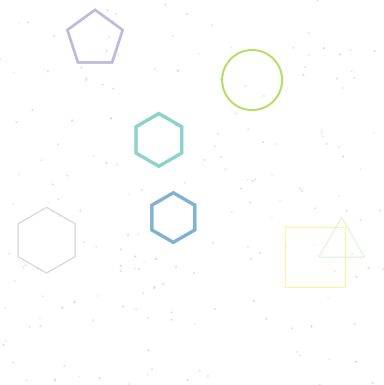[{"shape": "hexagon", "thickness": 2.5, "radius": 0.34, "center": [0.413, 0.637]}, {"shape": "pentagon", "thickness": 2, "radius": 0.38, "center": [0.247, 0.899]}, {"shape": "hexagon", "thickness": 2.5, "radius": 0.32, "center": [0.45, 0.435]}, {"shape": "circle", "thickness": 1.5, "radius": 0.39, "center": [0.655, 0.792]}, {"shape": "hexagon", "thickness": 1, "radius": 0.43, "center": [0.121, 0.376]}, {"shape": "triangle", "thickness": 0.5, "radius": 0.34, "center": [0.888, 0.367]}, {"shape": "square", "thickness": 0.5, "radius": 0.39, "center": [0.818, 0.333]}]